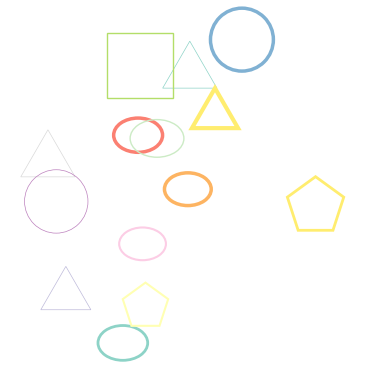[{"shape": "triangle", "thickness": 0.5, "radius": 0.41, "center": [0.493, 0.812]}, {"shape": "oval", "thickness": 2, "radius": 0.32, "center": [0.319, 0.109]}, {"shape": "pentagon", "thickness": 1.5, "radius": 0.31, "center": [0.378, 0.204]}, {"shape": "triangle", "thickness": 0.5, "radius": 0.38, "center": [0.171, 0.233]}, {"shape": "oval", "thickness": 2.5, "radius": 0.32, "center": [0.359, 0.649]}, {"shape": "circle", "thickness": 2.5, "radius": 0.41, "center": [0.628, 0.897]}, {"shape": "oval", "thickness": 2.5, "radius": 0.3, "center": [0.488, 0.509]}, {"shape": "square", "thickness": 1, "radius": 0.43, "center": [0.364, 0.83]}, {"shape": "oval", "thickness": 1.5, "radius": 0.3, "center": [0.37, 0.367]}, {"shape": "triangle", "thickness": 0.5, "radius": 0.41, "center": [0.124, 0.581]}, {"shape": "circle", "thickness": 0.5, "radius": 0.41, "center": [0.146, 0.477]}, {"shape": "oval", "thickness": 1, "radius": 0.35, "center": [0.408, 0.64]}, {"shape": "pentagon", "thickness": 2, "radius": 0.38, "center": [0.82, 0.464]}, {"shape": "triangle", "thickness": 3, "radius": 0.35, "center": [0.558, 0.702]}]